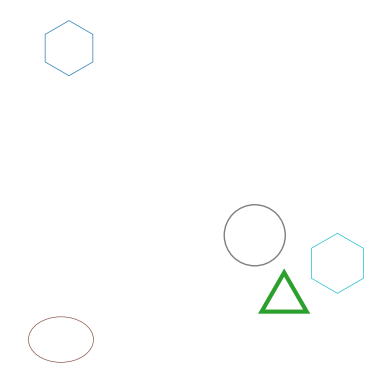[{"shape": "hexagon", "thickness": 0.5, "radius": 0.36, "center": [0.179, 0.875]}, {"shape": "triangle", "thickness": 3, "radius": 0.34, "center": [0.738, 0.224]}, {"shape": "oval", "thickness": 0.5, "radius": 0.42, "center": [0.158, 0.118]}, {"shape": "circle", "thickness": 1, "radius": 0.4, "center": [0.662, 0.389]}, {"shape": "hexagon", "thickness": 0.5, "radius": 0.39, "center": [0.876, 0.316]}]